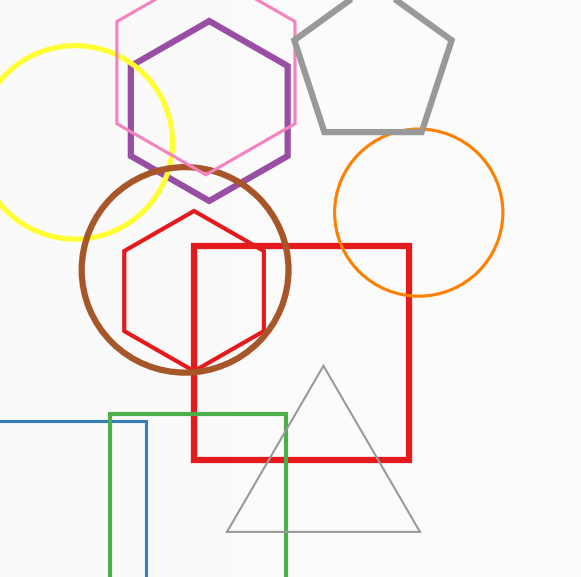[{"shape": "hexagon", "thickness": 2, "radius": 0.69, "center": [0.334, 0.495]}, {"shape": "square", "thickness": 3, "radius": 0.93, "center": [0.519, 0.388]}, {"shape": "square", "thickness": 1.5, "radius": 0.75, "center": [0.102, 0.121]}, {"shape": "square", "thickness": 2, "radius": 0.76, "center": [0.34, 0.131]}, {"shape": "hexagon", "thickness": 3, "radius": 0.78, "center": [0.36, 0.807]}, {"shape": "circle", "thickness": 1.5, "radius": 0.72, "center": [0.72, 0.631]}, {"shape": "circle", "thickness": 2.5, "radius": 0.84, "center": [0.129, 0.753]}, {"shape": "circle", "thickness": 3, "radius": 0.89, "center": [0.318, 0.532]}, {"shape": "hexagon", "thickness": 1.5, "radius": 0.88, "center": [0.354, 0.873]}, {"shape": "pentagon", "thickness": 3, "radius": 0.71, "center": [0.642, 0.886]}, {"shape": "triangle", "thickness": 1, "radius": 0.96, "center": [0.557, 0.174]}]